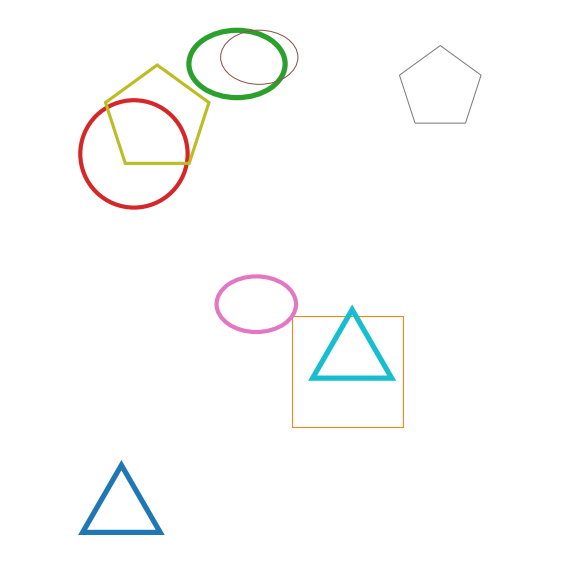[{"shape": "triangle", "thickness": 2.5, "radius": 0.39, "center": [0.21, 0.116]}, {"shape": "square", "thickness": 0.5, "radius": 0.48, "center": [0.601, 0.356]}, {"shape": "oval", "thickness": 2.5, "radius": 0.42, "center": [0.41, 0.888]}, {"shape": "circle", "thickness": 2, "radius": 0.46, "center": [0.232, 0.733]}, {"shape": "oval", "thickness": 0.5, "radius": 0.33, "center": [0.449, 0.9]}, {"shape": "oval", "thickness": 2, "radius": 0.34, "center": [0.444, 0.472]}, {"shape": "pentagon", "thickness": 0.5, "radius": 0.37, "center": [0.762, 0.846]}, {"shape": "pentagon", "thickness": 1.5, "radius": 0.47, "center": [0.272, 0.792]}, {"shape": "triangle", "thickness": 2.5, "radius": 0.4, "center": [0.61, 0.384]}]